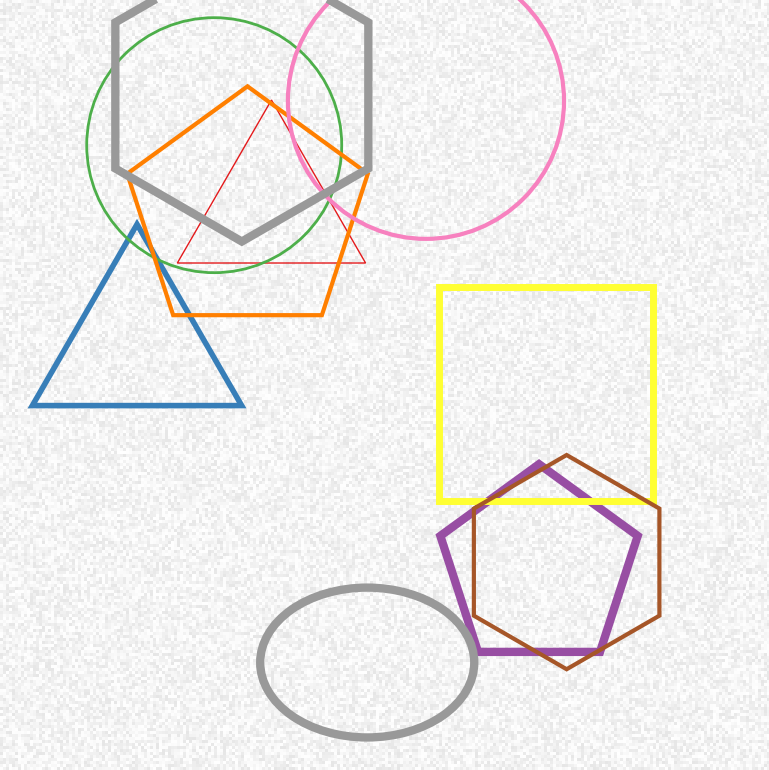[{"shape": "triangle", "thickness": 0.5, "radius": 0.71, "center": [0.353, 0.729]}, {"shape": "triangle", "thickness": 2, "radius": 0.78, "center": [0.178, 0.552]}, {"shape": "circle", "thickness": 1, "radius": 0.83, "center": [0.278, 0.811]}, {"shape": "pentagon", "thickness": 3, "radius": 0.67, "center": [0.7, 0.262]}, {"shape": "pentagon", "thickness": 1.5, "radius": 0.82, "center": [0.321, 0.724]}, {"shape": "square", "thickness": 2.5, "radius": 0.7, "center": [0.709, 0.488]}, {"shape": "hexagon", "thickness": 1.5, "radius": 0.7, "center": [0.736, 0.27]}, {"shape": "circle", "thickness": 1.5, "radius": 0.9, "center": [0.553, 0.869]}, {"shape": "oval", "thickness": 3, "radius": 0.69, "center": [0.477, 0.14]}, {"shape": "hexagon", "thickness": 3, "radius": 0.95, "center": [0.314, 0.876]}]